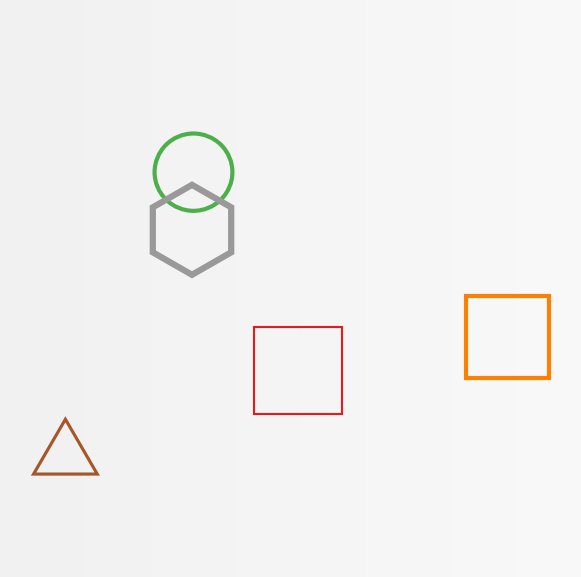[{"shape": "square", "thickness": 1, "radius": 0.38, "center": [0.513, 0.358]}, {"shape": "circle", "thickness": 2, "radius": 0.33, "center": [0.333, 0.701]}, {"shape": "square", "thickness": 2, "radius": 0.36, "center": [0.873, 0.415]}, {"shape": "triangle", "thickness": 1.5, "radius": 0.32, "center": [0.113, 0.21]}, {"shape": "hexagon", "thickness": 3, "radius": 0.39, "center": [0.33, 0.601]}]